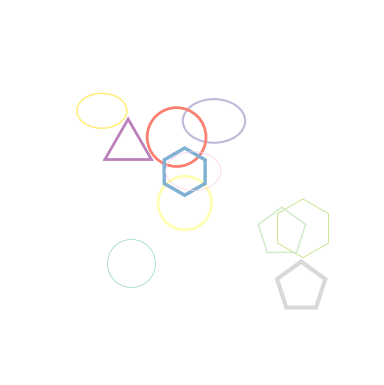[{"shape": "circle", "thickness": 0.5, "radius": 0.31, "center": [0.341, 0.316]}, {"shape": "circle", "thickness": 2, "radius": 0.35, "center": [0.48, 0.472]}, {"shape": "oval", "thickness": 1.5, "radius": 0.4, "center": [0.556, 0.686]}, {"shape": "circle", "thickness": 2, "radius": 0.38, "center": [0.459, 0.644]}, {"shape": "hexagon", "thickness": 2.5, "radius": 0.31, "center": [0.48, 0.554]}, {"shape": "hexagon", "thickness": 0.5, "radius": 0.38, "center": [0.787, 0.407]}, {"shape": "oval", "thickness": 0.5, "radius": 0.36, "center": [0.502, 0.556]}, {"shape": "pentagon", "thickness": 3, "radius": 0.33, "center": [0.782, 0.255]}, {"shape": "triangle", "thickness": 2, "radius": 0.35, "center": [0.333, 0.621]}, {"shape": "pentagon", "thickness": 1, "radius": 0.32, "center": [0.732, 0.397]}, {"shape": "oval", "thickness": 1, "radius": 0.32, "center": [0.265, 0.712]}]